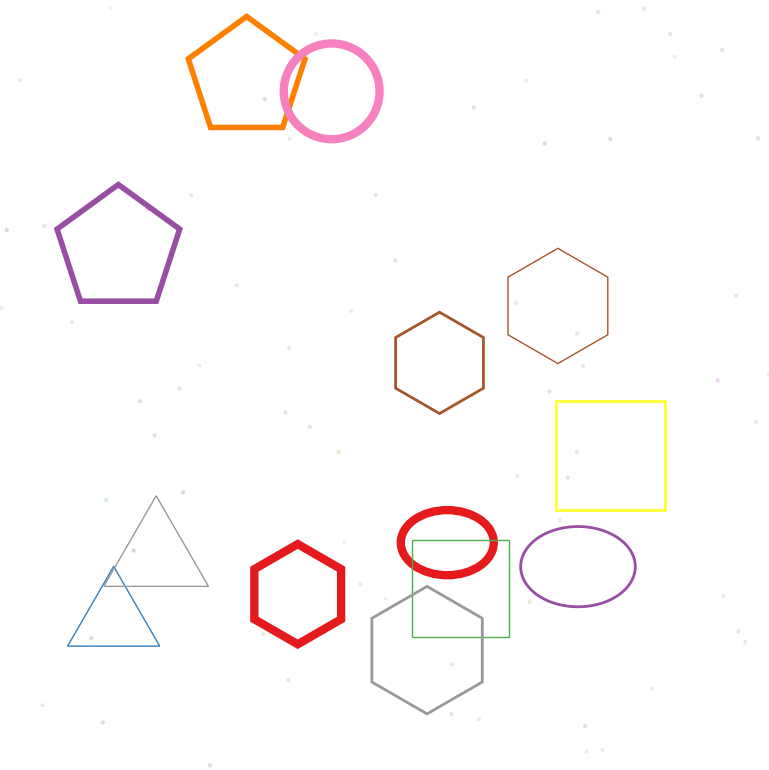[{"shape": "oval", "thickness": 3, "radius": 0.3, "center": [0.581, 0.295]}, {"shape": "hexagon", "thickness": 3, "radius": 0.33, "center": [0.387, 0.228]}, {"shape": "triangle", "thickness": 0.5, "radius": 0.35, "center": [0.148, 0.195]}, {"shape": "square", "thickness": 0.5, "radius": 0.31, "center": [0.598, 0.236]}, {"shape": "oval", "thickness": 1, "radius": 0.37, "center": [0.751, 0.264]}, {"shape": "pentagon", "thickness": 2, "radius": 0.42, "center": [0.154, 0.677]}, {"shape": "pentagon", "thickness": 2, "radius": 0.4, "center": [0.32, 0.899]}, {"shape": "square", "thickness": 1, "radius": 0.35, "center": [0.793, 0.408]}, {"shape": "hexagon", "thickness": 1, "radius": 0.33, "center": [0.571, 0.529]}, {"shape": "hexagon", "thickness": 0.5, "radius": 0.37, "center": [0.725, 0.603]}, {"shape": "circle", "thickness": 3, "radius": 0.31, "center": [0.431, 0.881]}, {"shape": "triangle", "thickness": 0.5, "radius": 0.39, "center": [0.203, 0.278]}, {"shape": "hexagon", "thickness": 1, "radius": 0.41, "center": [0.555, 0.156]}]